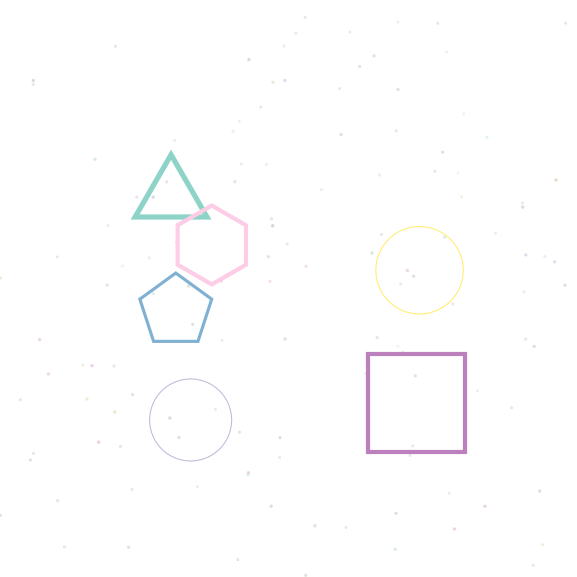[{"shape": "triangle", "thickness": 2.5, "radius": 0.36, "center": [0.296, 0.659]}, {"shape": "circle", "thickness": 0.5, "radius": 0.36, "center": [0.33, 0.272]}, {"shape": "pentagon", "thickness": 1.5, "radius": 0.33, "center": [0.304, 0.461]}, {"shape": "hexagon", "thickness": 2, "radius": 0.34, "center": [0.367, 0.575]}, {"shape": "square", "thickness": 2, "radius": 0.42, "center": [0.721, 0.301]}, {"shape": "circle", "thickness": 0.5, "radius": 0.38, "center": [0.726, 0.531]}]